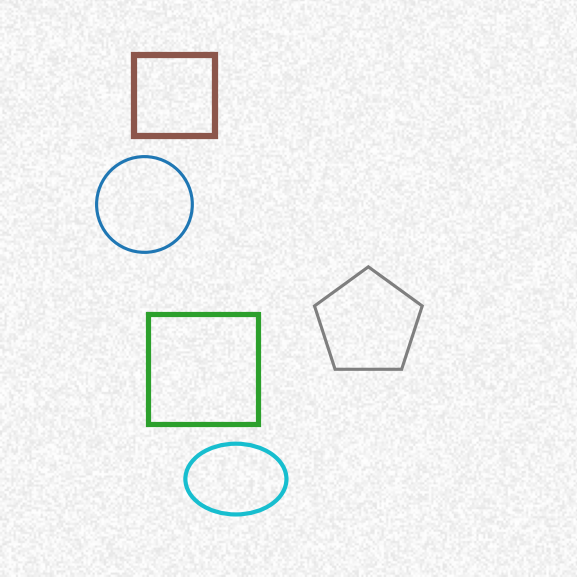[{"shape": "circle", "thickness": 1.5, "radius": 0.41, "center": [0.25, 0.645]}, {"shape": "square", "thickness": 2.5, "radius": 0.48, "center": [0.351, 0.36]}, {"shape": "square", "thickness": 3, "radius": 0.35, "center": [0.302, 0.833]}, {"shape": "pentagon", "thickness": 1.5, "radius": 0.49, "center": [0.638, 0.439]}, {"shape": "oval", "thickness": 2, "radius": 0.44, "center": [0.409, 0.17]}]